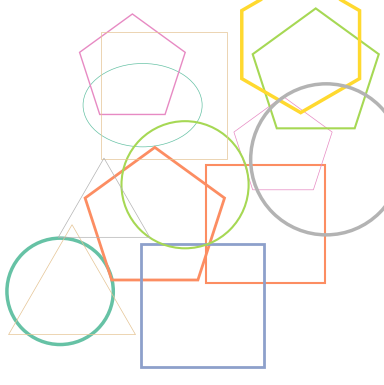[{"shape": "oval", "thickness": 0.5, "radius": 0.77, "center": [0.37, 0.727]}, {"shape": "circle", "thickness": 2.5, "radius": 0.69, "center": [0.156, 0.243]}, {"shape": "square", "thickness": 1.5, "radius": 0.77, "center": [0.69, 0.418]}, {"shape": "pentagon", "thickness": 2, "radius": 0.95, "center": [0.402, 0.427]}, {"shape": "square", "thickness": 2, "radius": 0.8, "center": [0.526, 0.206]}, {"shape": "pentagon", "thickness": 1, "radius": 0.72, "center": [0.344, 0.819]}, {"shape": "pentagon", "thickness": 0.5, "radius": 0.67, "center": [0.735, 0.616]}, {"shape": "pentagon", "thickness": 1.5, "radius": 0.86, "center": [0.82, 0.806]}, {"shape": "circle", "thickness": 1.5, "radius": 0.83, "center": [0.481, 0.52]}, {"shape": "hexagon", "thickness": 2.5, "radius": 0.88, "center": [0.781, 0.884]}, {"shape": "triangle", "thickness": 0.5, "radius": 0.95, "center": [0.187, 0.226]}, {"shape": "square", "thickness": 0.5, "radius": 0.82, "center": [0.426, 0.752]}, {"shape": "triangle", "thickness": 0.5, "radius": 0.69, "center": [0.27, 0.452]}, {"shape": "circle", "thickness": 2.5, "radius": 0.98, "center": [0.847, 0.586]}]